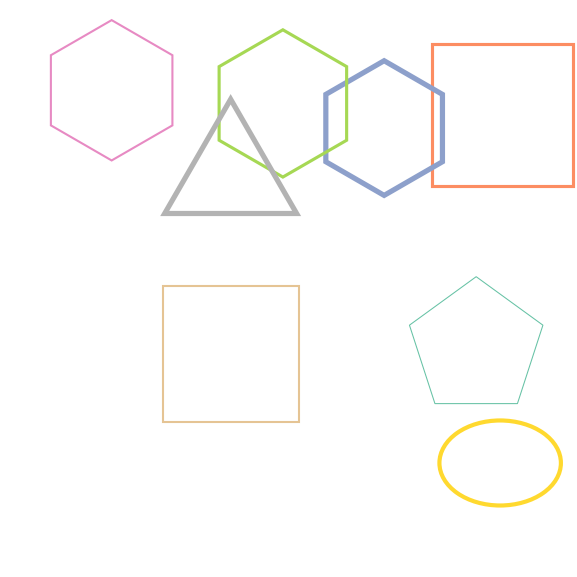[{"shape": "pentagon", "thickness": 0.5, "radius": 0.61, "center": [0.825, 0.399]}, {"shape": "square", "thickness": 1.5, "radius": 0.61, "center": [0.87, 0.801]}, {"shape": "hexagon", "thickness": 2.5, "radius": 0.58, "center": [0.665, 0.777]}, {"shape": "hexagon", "thickness": 1, "radius": 0.61, "center": [0.193, 0.843]}, {"shape": "hexagon", "thickness": 1.5, "radius": 0.64, "center": [0.49, 0.82]}, {"shape": "oval", "thickness": 2, "radius": 0.53, "center": [0.866, 0.197]}, {"shape": "square", "thickness": 1, "radius": 0.59, "center": [0.4, 0.386]}, {"shape": "triangle", "thickness": 2.5, "radius": 0.66, "center": [0.399, 0.695]}]